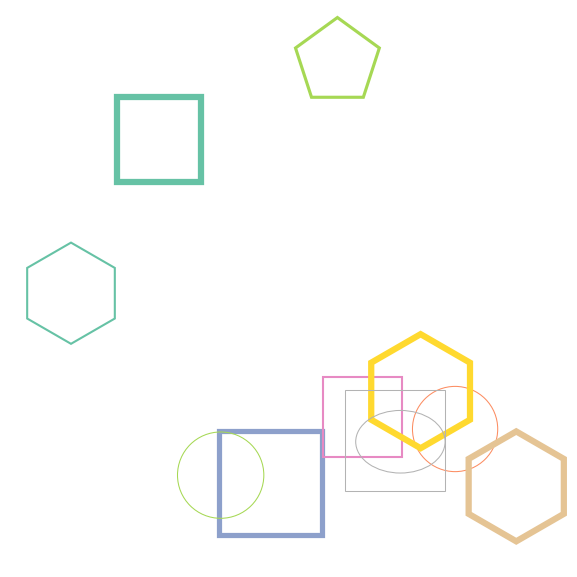[{"shape": "hexagon", "thickness": 1, "radius": 0.44, "center": [0.123, 0.491]}, {"shape": "square", "thickness": 3, "radius": 0.36, "center": [0.275, 0.758]}, {"shape": "circle", "thickness": 0.5, "radius": 0.37, "center": [0.788, 0.256]}, {"shape": "square", "thickness": 2.5, "radius": 0.45, "center": [0.468, 0.163]}, {"shape": "square", "thickness": 1, "radius": 0.35, "center": [0.628, 0.277]}, {"shape": "pentagon", "thickness": 1.5, "radius": 0.38, "center": [0.584, 0.892]}, {"shape": "circle", "thickness": 0.5, "radius": 0.37, "center": [0.382, 0.176]}, {"shape": "hexagon", "thickness": 3, "radius": 0.49, "center": [0.728, 0.322]}, {"shape": "hexagon", "thickness": 3, "radius": 0.48, "center": [0.894, 0.157]}, {"shape": "oval", "thickness": 0.5, "radius": 0.39, "center": [0.693, 0.234]}, {"shape": "square", "thickness": 0.5, "radius": 0.43, "center": [0.684, 0.236]}]